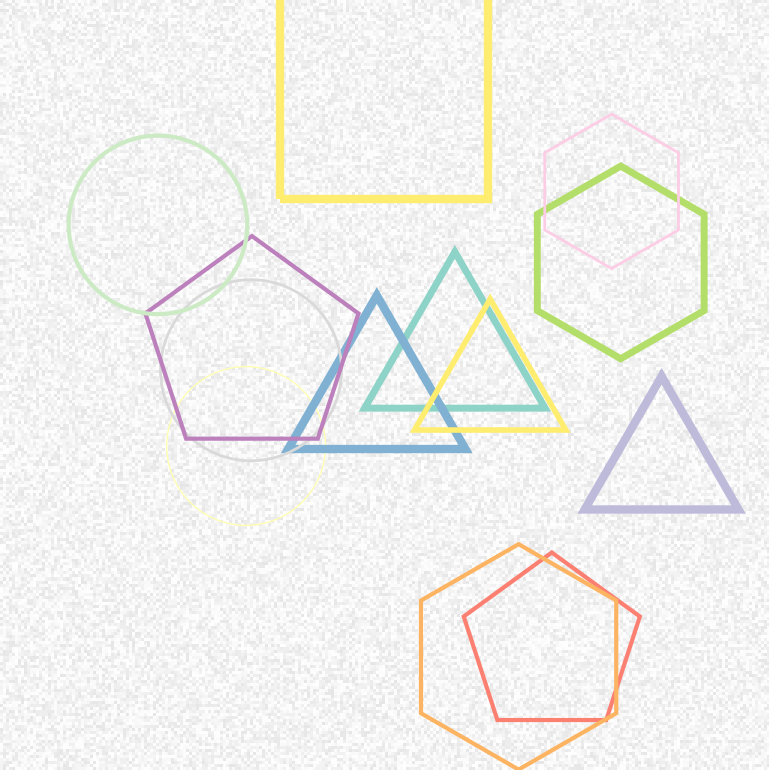[{"shape": "triangle", "thickness": 2.5, "radius": 0.68, "center": [0.591, 0.538]}, {"shape": "circle", "thickness": 0.5, "radius": 0.52, "center": [0.32, 0.421]}, {"shape": "triangle", "thickness": 3, "radius": 0.58, "center": [0.859, 0.396]}, {"shape": "pentagon", "thickness": 1.5, "radius": 0.6, "center": [0.717, 0.162]}, {"shape": "triangle", "thickness": 3, "radius": 0.66, "center": [0.489, 0.483]}, {"shape": "hexagon", "thickness": 1.5, "radius": 0.73, "center": [0.674, 0.147]}, {"shape": "hexagon", "thickness": 2.5, "radius": 0.63, "center": [0.806, 0.659]}, {"shape": "hexagon", "thickness": 1, "radius": 0.5, "center": [0.794, 0.751]}, {"shape": "circle", "thickness": 1, "radius": 0.59, "center": [0.326, 0.519]}, {"shape": "pentagon", "thickness": 1.5, "radius": 0.73, "center": [0.327, 0.548]}, {"shape": "circle", "thickness": 1.5, "radius": 0.58, "center": [0.205, 0.708]}, {"shape": "square", "thickness": 3, "radius": 0.68, "center": [0.498, 0.877]}, {"shape": "triangle", "thickness": 2, "radius": 0.57, "center": [0.637, 0.498]}]